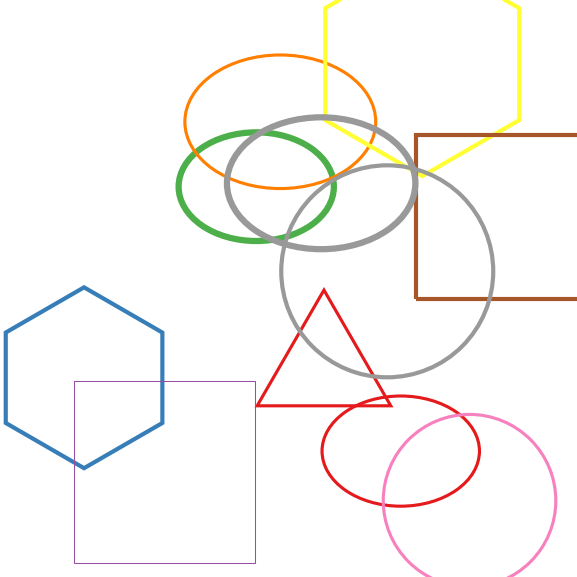[{"shape": "oval", "thickness": 1.5, "radius": 0.68, "center": [0.694, 0.218]}, {"shape": "triangle", "thickness": 1.5, "radius": 0.67, "center": [0.561, 0.363]}, {"shape": "hexagon", "thickness": 2, "radius": 0.78, "center": [0.146, 0.345]}, {"shape": "oval", "thickness": 3, "radius": 0.67, "center": [0.444, 0.676]}, {"shape": "square", "thickness": 0.5, "radius": 0.79, "center": [0.285, 0.182]}, {"shape": "oval", "thickness": 1.5, "radius": 0.83, "center": [0.485, 0.788]}, {"shape": "hexagon", "thickness": 2, "radius": 0.97, "center": [0.731, 0.888]}, {"shape": "square", "thickness": 2, "radius": 0.71, "center": [0.863, 0.624]}, {"shape": "circle", "thickness": 1.5, "radius": 0.75, "center": [0.813, 0.132]}, {"shape": "circle", "thickness": 2, "radius": 0.92, "center": [0.671, 0.529]}, {"shape": "oval", "thickness": 3, "radius": 0.82, "center": [0.556, 0.682]}]